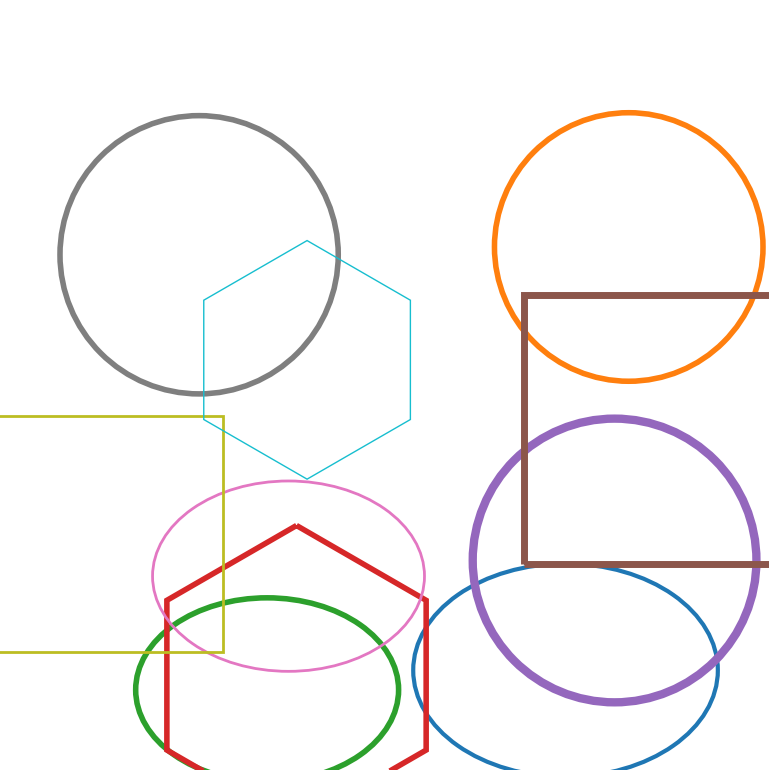[{"shape": "oval", "thickness": 1.5, "radius": 0.99, "center": [0.734, 0.129]}, {"shape": "circle", "thickness": 2, "radius": 0.87, "center": [0.817, 0.679]}, {"shape": "oval", "thickness": 2, "radius": 0.85, "center": [0.347, 0.104]}, {"shape": "hexagon", "thickness": 2, "radius": 0.97, "center": [0.385, 0.123]}, {"shape": "circle", "thickness": 3, "radius": 0.92, "center": [0.798, 0.272]}, {"shape": "square", "thickness": 2.5, "radius": 0.87, "center": [0.855, 0.442]}, {"shape": "oval", "thickness": 1, "radius": 0.88, "center": [0.375, 0.252]}, {"shape": "circle", "thickness": 2, "radius": 0.9, "center": [0.259, 0.669]}, {"shape": "square", "thickness": 1, "radius": 0.77, "center": [0.136, 0.306]}, {"shape": "hexagon", "thickness": 0.5, "radius": 0.77, "center": [0.399, 0.533]}]